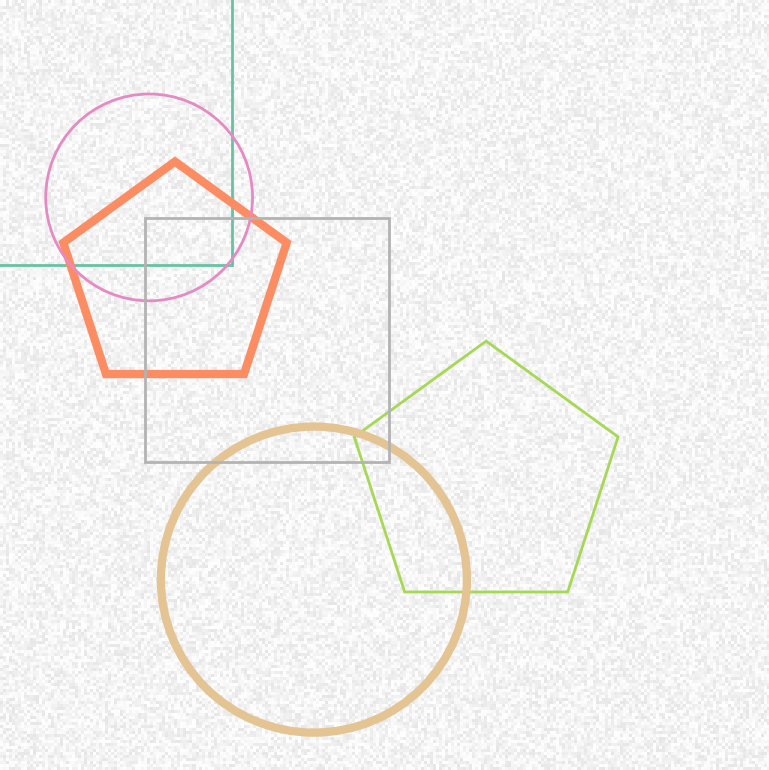[{"shape": "square", "thickness": 1, "radius": 0.93, "center": [0.116, 0.842]}, {"shape": "pentagon", "thickness": 3, "radius": 0.76, "center": [0.227, 0.638]}, {"shape": "circle", "thickness": 1, "radius": 0.67, "center": [0.194, 0.744]}, {"shape": "pentagon", "thickness": 1, "radius": 0.9, "center": [0.631, 0.377]}, {"shape": "circle", "thickness": 3, "radius": 0.99, "center": [0.408, 0.247]}, {"shape": "square", "thickness": 1, "radius": 0.79, "center": [0.347, 0.558]}]